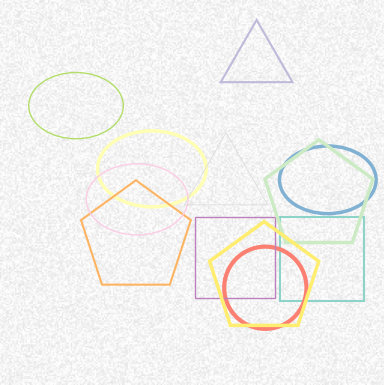[{"shape": "square", "thickness": 1.5, "radius": 0.55, "center": [0.836, 0.326]}, {"shape": "oval", "thickness": 2.5, "radius": 0.71, "center": [0.394, 0.561]}, {"shape": "triangle", "thickness": 1.5, "radius": 0.54, "center": [0.667, 0.84]}, {"shape": "circle", "thickness": 3, "radius": 0.53, "center": [0.689, 0.253]}, {"shape": "oval", "thickness": 2.5, "radius": 0.63, "center": [0.851, 0.533]}, {"shape": "pentagon", "thickness": 1.5, "radius": 0.75, "center": [0.353, 0.382]}, {"shape": "oval", "thickness": 1, "radius": 0.61, "center": [0.197, 0.726]}, {"shape": "oval", "thickness": 1, "radius": 0.66, "center": [0.356, 0.482]}, {"shape": "triangle", "thickness": 0.5, "radius": 0.62, "center": [0.587, 0.53]}, {"shape": "square", "thickness": 1, "radius": 0.52, "center": [0.611, 0.33]}, {"shape": "pentagon", "thickness": 2.5, "radius": 0.74, "center": [0.828, 0.489]}, {"shape": "pentagon", "thickness": 2.5, "radius": 0.74, "center": [0.686, 0.275]}]